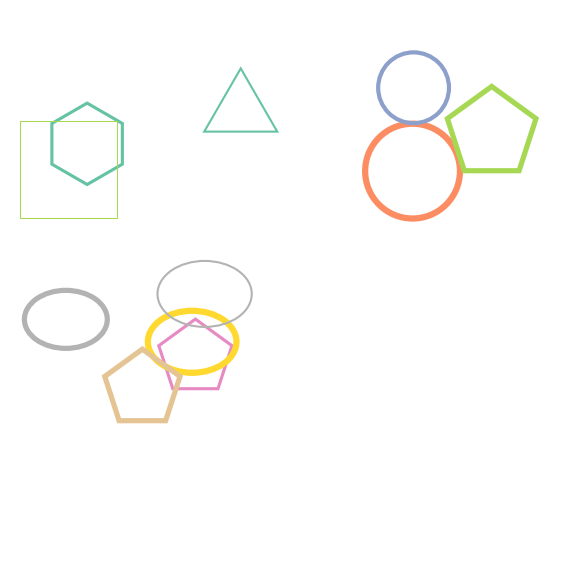[{"shape": "triangle", "thickness": 1, "radius": 0.37, "center": [0.417, 0.808]}, {"shape": "hexagon", "thickness": 1.5, "radius": 0.35, "center": [0.151, 0.75]}, {"shape": "circle", "thickness": 3, "radius": 0.41, "center": [0.714, 0.703]}, {"shape": "circle", "thickness": 2, "radius": 0.31, "center": [0.716, 0.847]}, {"shape": "pentagon", "thickness": 1.5, "radius": 0.33, "center": [0.338, 0.38]}, {"shape": "pentagon", "thickness": 2.5, "radius": 0.4, "center": [0.851, 0.769]}, {"shape": "square", "thickness": 0.5, "radius": 0.42, "center": [0.119, 0.706]}, {"shape": "oval", "thickness": 3, "radius": 0.38, "center": [0.333, 0.407]}, {"shape": "pentagon", "thickness": 2.5, "radius": 0.34, "center": [0.247, 0.326]}, {"shape": "oval", "thickness": 2.5, "radius": 0.36, "center": [0.114, 0.446]}, {"shape": "oval", "thickness": 1, "radius": 0.41, "center": [0.354, 0.49]}]